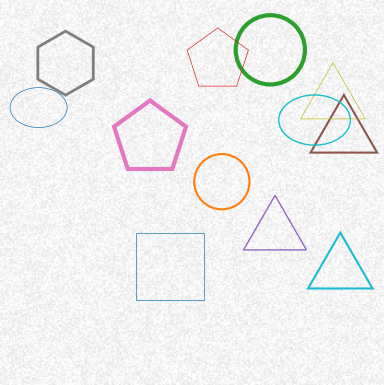[{"shape": "oval", "thickness": 0.5, "radius": 0.37, "center": [0.1, 0.721]}, {"shape": "square", "thickness": 0.5, "radius": 0.44, "center": [0.441, 0.308]}, {"shape": "circle", "thickness": 1.5, "radius": 0.36, "center": [0.576, 0.528]}, {"shape": "circle", "thickness": 3, "radius": 0.45, "center": [0.702, 0.871]}, {"shape": "pentagon", "thickness": 0.5, "radius": 0.42, "center": [0.566, 0.844]}, {"shape": "triangle", "thickness": 1, "radius": 0.47, "center": [0.714, 0.398]}, {"shape": "triangle", "thickness": 1.5, "radius": 0.5, "center": [0.893, 0.654]}, {"shape": "pentagon", "thickness": 3, "radius": 0.49, "center": [0.39, 0.641]}, {"shape": "hexagon", "thickness": 2, "radius": 0.42, "center": [0.17, 0.836]}, {"shape": "triangle", "thickness": 0.5, "radius": 0.49, "center": [0.865, 0.74]}, {"shape": "oval", "thickness": 1, "radius": 0.47, "center": [0.817, 0.688]}, {"shape": "triangle", "thickness": 1.5, "radius": 0.48, "center": [0.884, 0.299]}]